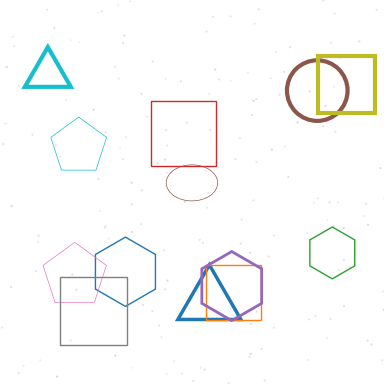[{"shape": "triangle", "thickness": 2.5, "radius": 0.47, "center": [0.544, 0.217]}, {"shape": "hexagon", "thickness": 1, "radius": 0.45, "center": [0.326, 0.294]}, {"shape": "square", "thickness": 1, "radius": 0.36, "center": [0.607, 0.24]}, {"shape": "hexagon", "thickness": 1, "radius": 0.34, "center": [0.863, 0.343]}, {"shape": "square", "thickness": 1, "radius": 0.42, "center": [0.476, 0.653]}, {"shape": "hexagon", "thickness": 2, "radius": 0.45, "center": [0.602, 0.257]}, {"shape": "circle", "thickness": 3, "radius": 0.39, "center": [0.824, 0.765]}, {"shape": "oval", "thickness": 0.5, "radius": 0.33, "center": [0.499, 0.525]}, {"shape": "pentagon", "thickness": 0.5, "radius": 0.43, "center": [0.194, 0.284]}, {"shape": "square", "thickness": 1, "radius": 0.44, "center": [0.243, 0.192]}, {"shape": "square", "thickness": 3, "radius": 0.37, "center": [0.9, 0.78]}, {"shape": "triangle", "thickness": 3, "radius": 0.34, "center": [0.124, 0.809]}, {"shape": "pentagon", "thickness": 0.5, "radius": 0.38, "center": [0.204, 0.62]}]